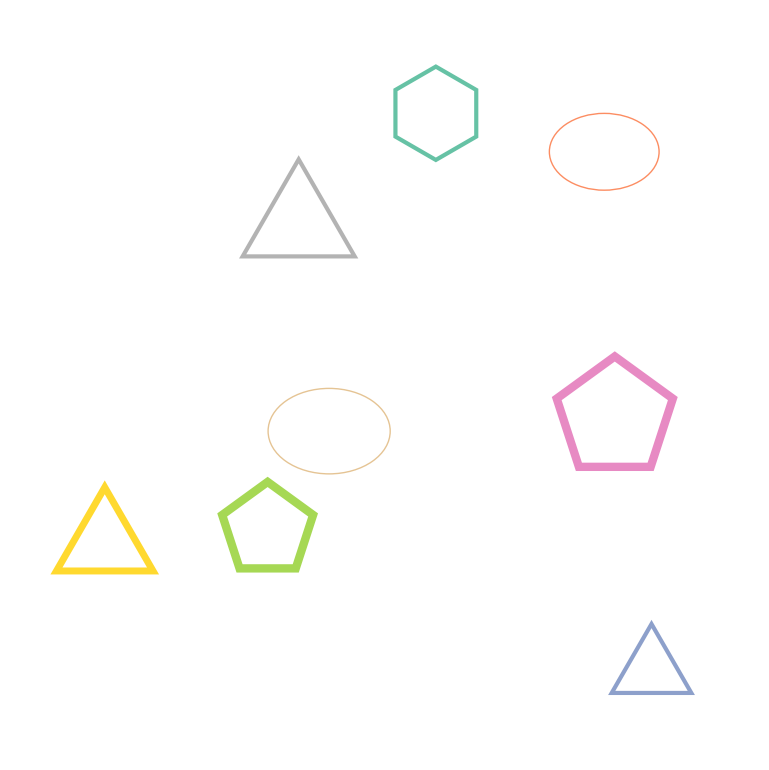[{"shape": "hexagon", "thickness": 1.5, "radius": 0.3, "center": [0.566, 0.853]}, {"shape": "oval", "thickness": 0.5, "radius": 0.36, "center": [0.785, 0.803]}, {"shape": "triangle", "thickness": 1.5, "radius": 0.3, "center": [0.846, 0.13]}, {"shape": "pentagon", "thickness": 3, "radius": 0.4, "center": [0.798, 0.458]}, {"shape": "pentagon", "thickness": 3, "radius": 0.31, "center": [0.348, 0.312]}, {"shape": "triangle", "thickness": 2.5, "radius": 0.36, "center": [0.136, 0.295]}, {"shape": "oval", "thickness": 0.5, "radius": 0.4, "center": [0.427, 0.44]}, {"shape": "triangle", "thickness": 1.5, "radius": 0.42, "center": [0.388, 0.709]}]